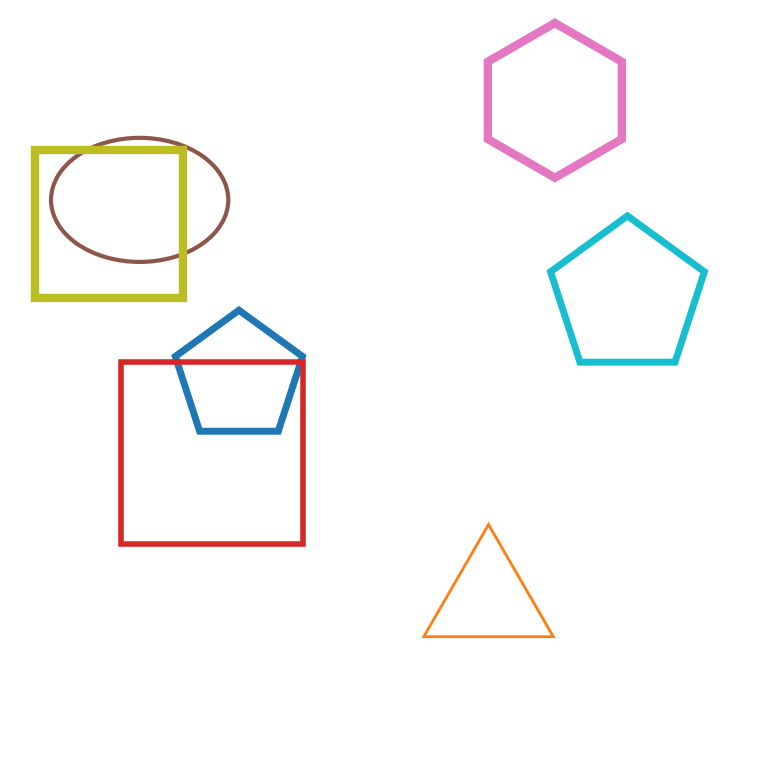[{"shape": "pentagon", "thickness": 2.5, "radius": 0.43, "center": [0.31, 0.51]}, {"shape": "triangle", "thickness": 1, "radius": 0.49, "center": [0.634, 0.222]}, {"shape": "square", "thickness": 2, "radius": 0.59, "center": [0.276, 0.411]}, {"shape": "oval", "thickness": 1.5, "radius": 0.58, "center": [0.181, 0.74]}, {"shape": "hexagon", "thickness": 3, "radius": 0.5, "center": [0.721, 0.87]}, {"shape": "square", "thickness": 3, "radius": 0.48, "center": [0.141, 0.709]}, {"shape": "pentagon", "thickness": 2.5, "radius": 0.53, "center": [0.815, 0.615]}]